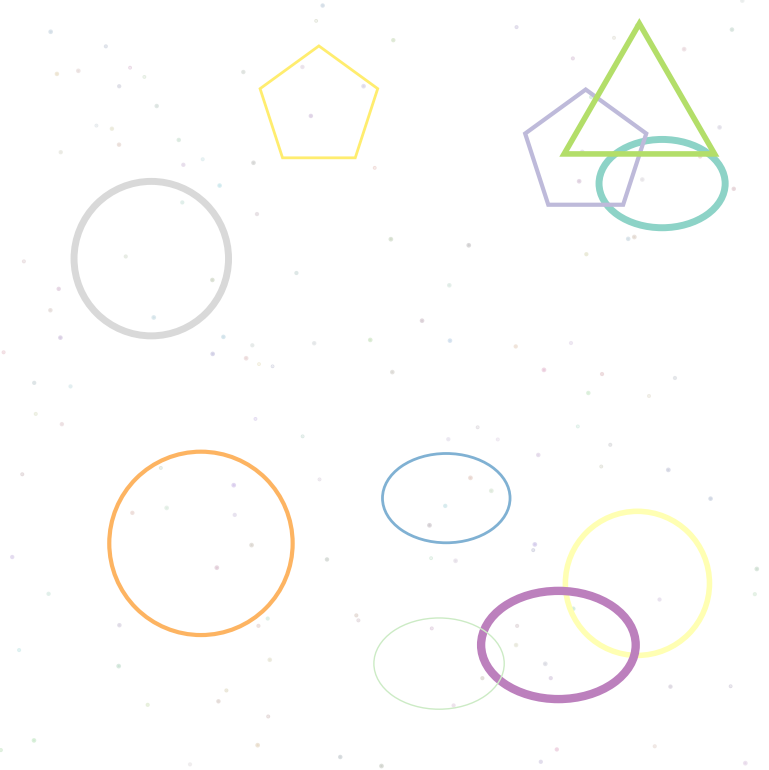[{"shape": "oval", "thickness": 2.5, "radius": 0.41, "center": [0.86, 0.762]}, {"shape": "circle", "thickness": 2, "radius": 0.47, "center": [0.828, 0.242]}, {"shape": "pentagon", "thickness": 1.5, "radius": 0.41, "center": [0.761, 0.801]}, {"shape": "oval", "thickness": 1, "radius": 0.41, "center": [0.58, 0.353]}, {"shape": "circle", "thickness": 1.5, "radius": 0.6, "center": [0.261, 0.294]}, {"shape": "triangle", "thickness": 2, "radius": 0.56, "center": [0.83, 0.856]}, {"shape": "circle", "thickness": 2.5, "radius": 0.5, "center": [0.196, 0.664]}, {"shape": "oval", "thickness": 3, "radius": 0.5, "center": [0.725, 0.162]}, {"shape": "oval", "thickness": 0.5, "radius": 0.42, "center": [0.57, 0.138]}, {"shape": "pentagon", "thickness": 1, "radius": 0.4, "center": [0.414, 0.86]}]